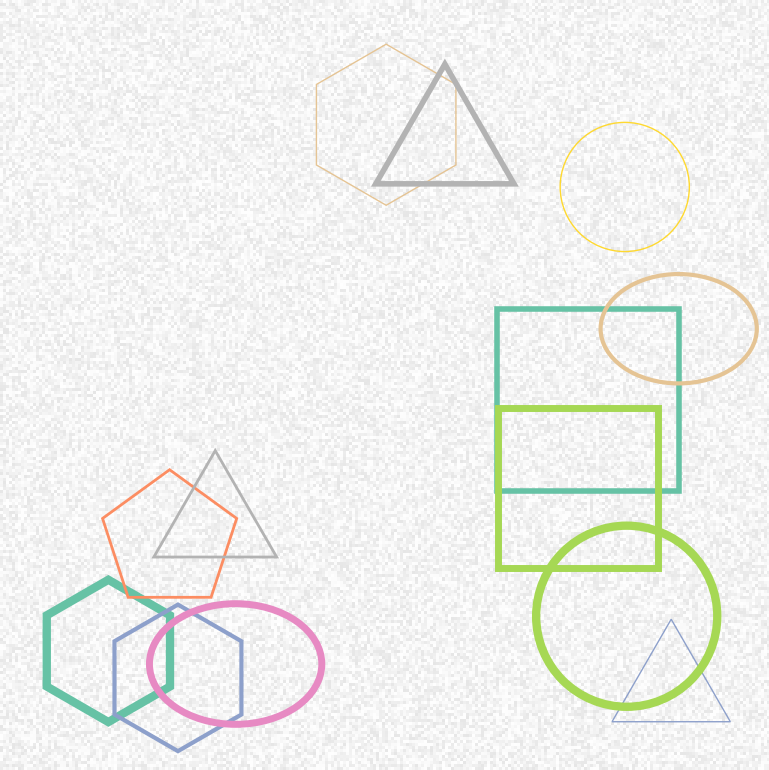[{"shape": "square", "thickness": 2, "radius": 0.59, "center": [0.764, 0.481]}, {"shape": "hexagon", "thickness": 3, "radius": 0.46, "center": [0.141, 0.155]}, {"shape": "pentagon", "thickness": 1, "radius": 0.46, "center": [0.22, 0.298]}, {"shape": "hexagon", "thickness": 1.5, "radius": 0.48, "center": [0.231, 0.12]}, {"shape": "triangle", "thickness": 0.5, "radius": 0.44, "center": [0.872, 0.107]}, {"shape": "oval", "thickness": 2.5, "radius": 0.56, "center": [0.306, 0.138]}, {"shape": "square", "thickness": 2.5, "radius": 0.52, "center": [0.751, 0.366]}, {"shape": "circle", "thickness": 3, "radius": 0.59, "center": [0.814, 0.2]}, {"shape": "circle", "thickness": 0.5, "radius": 0.42, "center": [0.811, 0.757]}, {"shape": "hexagon", "thickness": 0.5, "radius": 0.52, "center": [0.502, 0.838]}, {"shape": "oval", "thickness": 1.5, "radius": 0.51, "center": [0.881, 0.573]}, {"shape": "triangle", "thickness": 2, "radius": 0.52, "center": [0.578, 0.813]}, {"shape": "triangle", "thickness": 1, "radius": 0.46, "center": [0.28, 0.323]}]